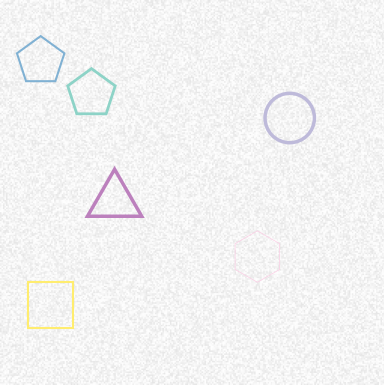[{"shape": "pentagon", "thickness": 2, "radius": 0.32, "center": [0.238, 0.757]}, {"shape": "circle", "thickness": 2.5, "radius": 0.32, "center": [0.753, 0.693]}, {"shape": "pentagon", "thickness": 1.5, "radius": 0.32, "center": [0.106, 0.842]}, {"shape": "hexagon", "thickness": 0.5, "radius": 0.33, "center": [0.669, 0.334]}, {"shape": "triangle", "thickness": 2.5, "radius": 0.41, "center": [0.298, 0.479]}, {"shape": "square", "thickness": 1.5, "radius": 0.29, "center": [0.132, 0.208]}]